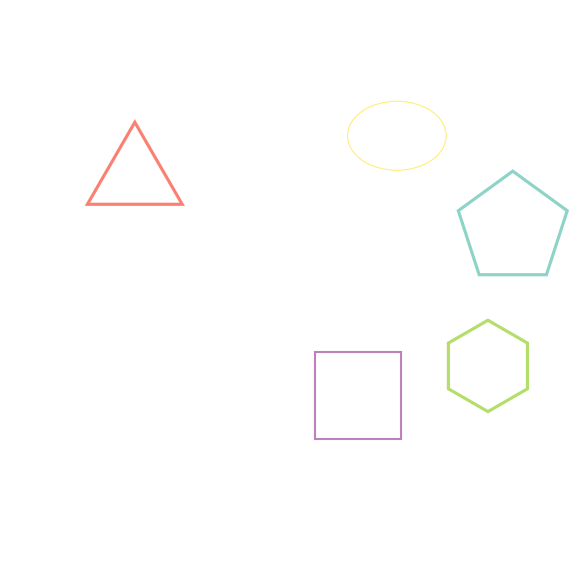[{"shape": "pentagon", "thickness": 1.5, "radius": 0.5, "center": [0.888, 0.604]}, {"shape": "triangle", "thickness": 1.5, "radius": 0.47, "center": [0.233, 0.693]}, {"shape": "hexagon", "thickness": 1.5, "radius": 0.4, "center": [0.845, 0.365]}, {"shape": "square", "thickness": 1, "radius": 0.38, "center": [0.62, 0.314]}, {"shape": "oval", "thickness": 0.5, "radius": 0.43, "center": [0.687, 0.764]}]